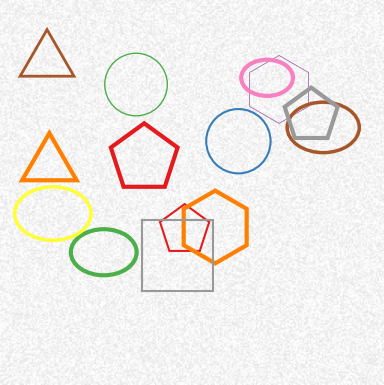[{"shape": "pentagon", "thickness": 3, "radius": 0.46, "center": [0.375, 0.589]}, {"shape": "pentagon", "thickness": 1.5, "radius": 0.34, "center": [0.48, 0.403]}, {"shape": "circle", "thickness": 1.5, "radius": 0.42, "center": [0.619, 0.633]}, {"shape": "oval", "thickness": 3, "radius": 0.43, "center": [0.269, 0.345]}, {"shape": "circle", "thickness": 1, "radius": 0.41, "center": [0.353, 0.78]}, {"shape": "hexagon", "thickness": 0.5, "radius": 0.44, "center": [0.725, 0.768]}, {"shape": "triangle", "thickness": 3, "radius": 0.41, "center": [0.128, 0.573]}, {"shape": "hexagon", "thickness": 3, "radius": 0.47, "center": [0.559, 0.41]}, {"shape": "oval", "thickness": 2.5, "radius": 0.5, "center": [0.137, 0.445]}, {"shape": "oval", "thickness": 2.5, "radius": 0.47, "center": [0.84, 0.669]}, {"shape": "triangle", "thickness": 2, "radius": 0.4, "center": [0.122, 0.842]}, {"shape": "oval", "thickness": 3, "radius": 0.34, "center": [0.694, 0.798]}, {"shape": "pentagon", "thickness": 3, "radius": 0.36, "center": [0.808, 0.7]}, {"shape": "square", "thickness": 1.5, "radius": 0.46, "center": [0.46, 0.337]}]